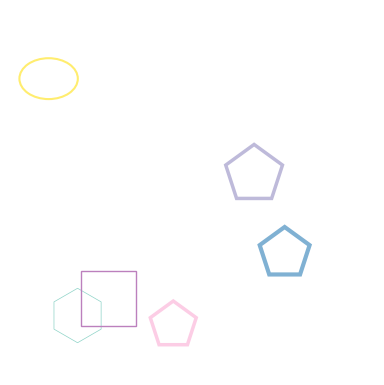[{"shape": "hexagon", "thickness": 0.5, "radius": 0.35, "center": [0.201, 0.181]}, {"shape": "pentagon", "thickness": 2.5, "radius": 0.39, "center": [0.66, 0.547]}, {"shape": "pentagon", "thickness": 3, "radius": 0.34, "center": [0.739, 0.342]}, {"shape": "pentagon", "thickness": 2.5, "radius": 0.31, "center": [0.45, 0.155]}, {"shape": "square", "thickness": 1, "radius": 0.36, "center": [0.282, 0.225]}, {"shape": "oval", "thickness": 1.5, "radius": 0.38, "center": [0.126, 0.796]}]